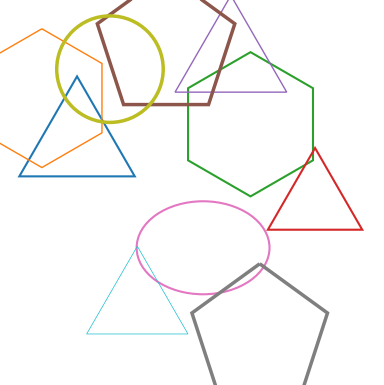[{"shape": "triangle", "thickness": 1.5, "radius": 0.87, "center": [0.2, 0.628]}, {"shape": "hexagon", "thickness": 1, "radius": 0.9, "center": [0.109, 0.745]}, {"shape": "hexagon", "thickness": 1.5, "radius": 0.94, "center": [0.651, 0.677]}, {"shape": "triangle", "thickness": 1.5, "radius": 0.71, "center": [0.818, 0.474]}, {"shape": "triangle", "thickness": 1, "radius": 0.84, "center": [0.6, 0.844]}, {"shape": "pentagon", "thickness": 2.5, "radius": 0.94, "center": [0.431, 0.88]}, {"shape": "oval", "thickness": 1.5, "radius": 0.86, "center": [0.527, 0.356]}, {"shape": "pentagon", "thickness": 2.5, "radius": 0.93, "center": [0.675, 0.13]}, {"shape": "circle", "thickness": 2.5, "radius": 0.69, "center": [0.286, 0.82]}, {"shape": "triangle", "thickness": 0.5, "radius": 0.76, "center": [0.357, 0.208]}]